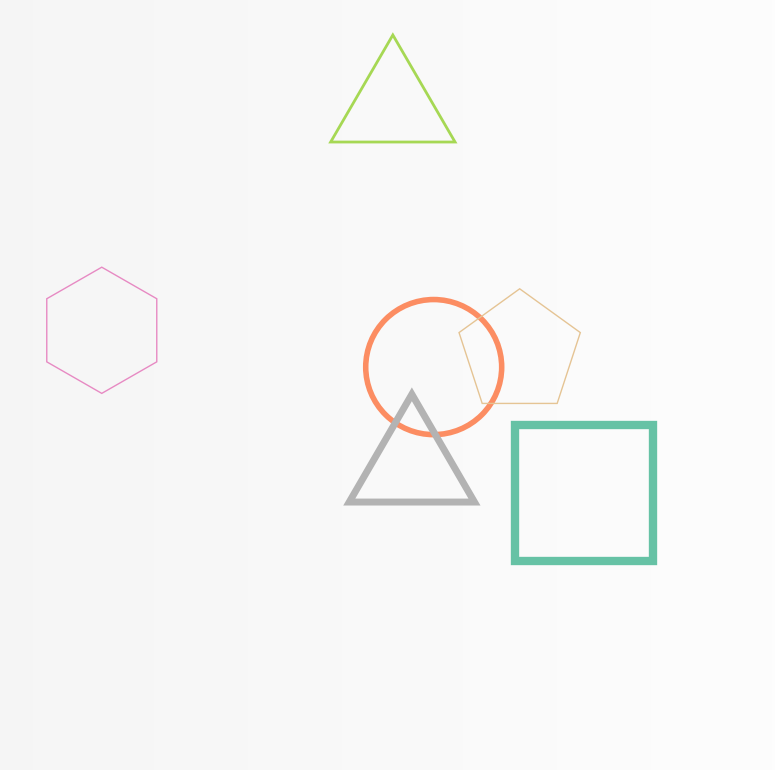[{"shape": "square", "thickness": 3, "radius": 0.44, "center": [0.753, 0.36]}, {"shape": "circle", "thickness": 2, "radius": 0.44, "center": [0.56, 0.523]}, {"shape": "hexagon", "thickness": 0.5, "radius": 0.41, "center": [0.131, 0.571]}, {"shape": "triangle", "thickness": 1, "radius": 0.46, "center": [0.507, 0.862]}, {"shape": "pentagon", "thickness": 0.5, "radius": 0.41, "center": [0.671, 0.543]}, {"shape": "triangle", "thickness": 2.5, "radius": 0.47, "center": [0.531, 0.395]}]